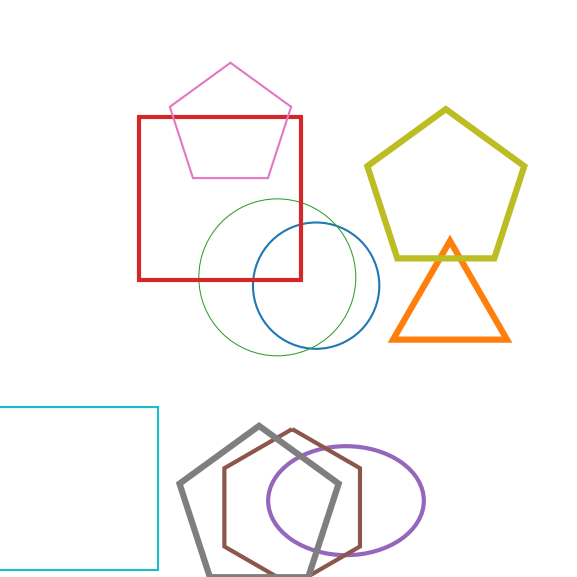[{"shape": "circle", "thickness": 1, "radius": 0.55, "center": [0.547, 0.504]}, {"shape": "triangle", "thickness": 3, "radius": 0.57, "center": [0.779, 0.468]}, {"shape": "circle", "thickness": 0.5, "radius": 0.68, "center": [0.48, 0.519]}, {"shape": "square", "thickness": 2, "radius": 0.7, "center": [0.381, 0.655]}, {"shape": "oval", "thickness": 2, "radius": 0.67, "center": [0.599, 0.132]}, {"shape": "hexagon", "thickness": 2, "radius": 0.68, "center": [0.506, 0.121]}, {"shape": "pentagon", "thickness": 1, "radius": 0.55, "center": [0.399, 0.78]}, {"shape": "pentagon", "thickness": 3, "radius": 0.72, "center": [0.449, 0.117]}, {"shape": "pentagon", "thickness": 3, "radius": 0.71, "center": [0.772, 0.667]}, {"shape": "square", "thickness": 1, "radius": 0.71, "center": [0.132, 0.153]}]